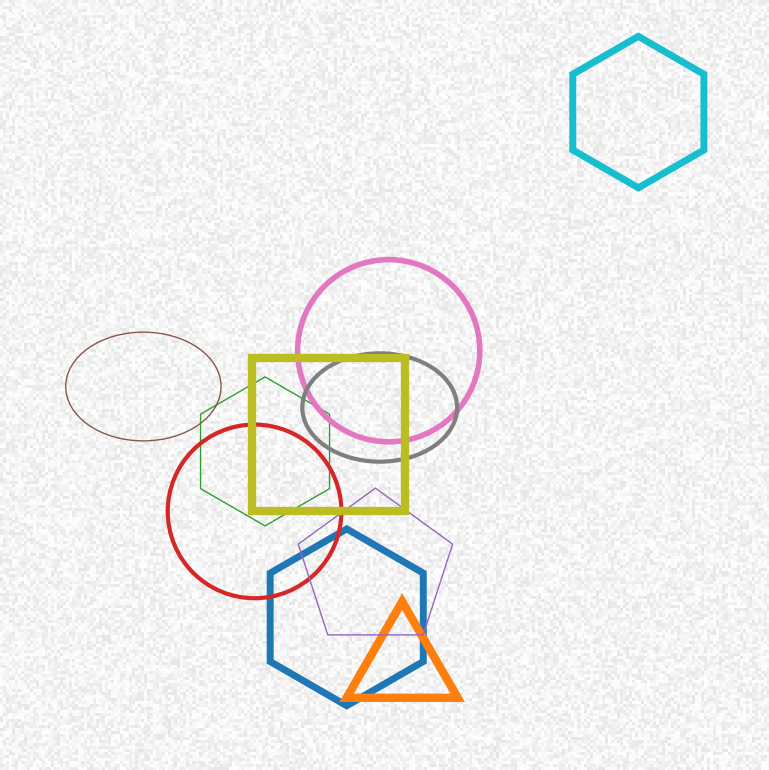[{"shape": "hexagon", "thickness": 2.5, "radius": 0.57, "center": [0.45, 0.198]}, {"shape": "triangle", "thickness": 3, "radius": 0.42, "center": [0.522, 0.135]}, {"shape": "hexagon", "thickness": 0.5, "radius": 0.48, "center": [0.344, 0.414]}, {"shape": "circle", "thickness": 1.5, "radius": 0.56, "center": [0.331, 0.336]}, {"shape": "pentagon", "thickness": 0.5, "radius": 0.53, "center": [0.488, 0.261]}, {"shape": "oval", "thickness": 0.5, "radius": 0.5, "center": [0.186, 0.498]}, {"shape": "circle", "thickness": 2, "radius": 0.59, "center": [0.505, 0.545]}, {"shape": "oval", "thickness": 1.5, "radius": 0.5, "center": [0.493, 0.471]}, {"shape": "square", "thickness": 3, "radius": 0.5, "center": [0.426, 0.436]}, {"shape": "hexagon", "thickness": 2.5, "radius": 0.49, "center": [0.829, 0.854]}]